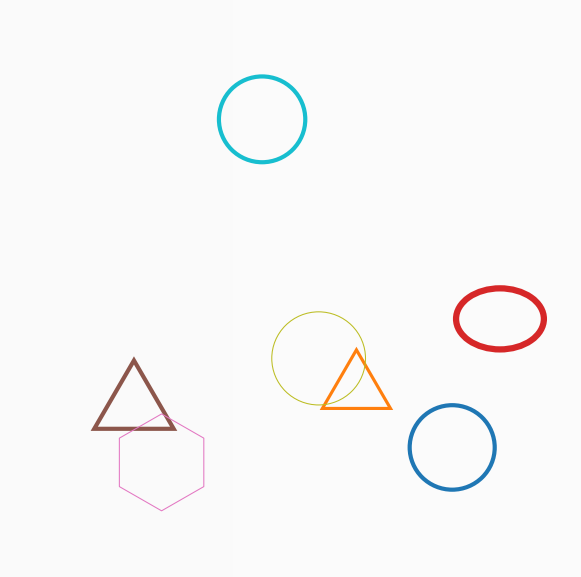[{"shape": "circle", "thickness": 2, "radius": 0.37, "center": [0.778, 0.224]}, {"shape": "triangle", "thickness": 1.5, "radius": 0.34, "center": [0.613, 0.326]}, {"shape": "oval", "thickness": 3, "radius": 0.38, "center": [0.86, 0.447]}, {"shape": "triangle", "thickness": 2, "radius": 0.39, "center": [0.23, 0.296]}, {"shape": "hexagon", "thickness": 0.5, "radius": 0.42, "center": [0.278, 0.198]}, {"shape": "circle", "thickness": 0.5, "radius": 0.4, "center": [0.548, 0.379]}, {"shape": "circle", "thickness": 2, "radius": 0.37, "center": [0.451, 0.792]}]